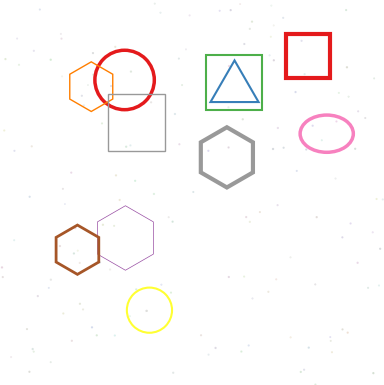[{"shape": "circle", "thickness": 2.5, "radius": 0.39, "center": [0.324, 0.792]}, {"shape": "square", "thickness": 3, "radius": 0.29, "center": [0.8, 0.855]}, {"shape": "triangle", "thickness": 1.5, "radius": 0.36, "center": [0.609, 0.771]}, {"shape": "square", "thickness": 1.5, "radius": 0.36, "center": [0.609, 0.786]}, {"shape": "hexagon", "thickness": 0.5, "radius": 0.42, "center": [0.326, 0.382]}, {"shape": "hexagon", "thickness": 1, "radius": 0.32, "center": [0.237, 0.775]}, {"shape": "circle", "thickness": 1.5, "radius": 0.29, "center": [0.388, 0.194]}, {"shape": "hexagon", "thickness": 2, "radius": 0.32, "center": [0.201, 0.351]}, {"shape": "oval", "thickness": 2.5, "radius": 0.35, "center": [0.849, 0.653]}, {"shape": "hexagon", "thickness": 3, "radius": 0.39, "center": [0.589, 0.591]}, {"shape": "square", "thickness": 1, "radius": 0.37, "center": [0.355, 0.683]}]